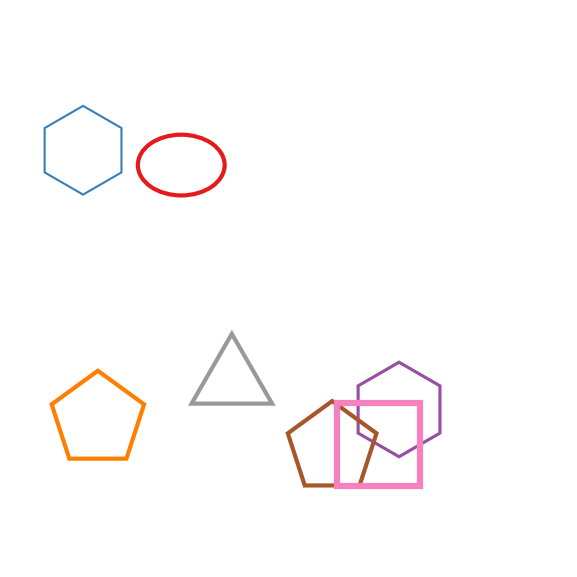[{"shape": "oval", "thickness": 2, "radius": 0.38, "center": [0.314, 0.713]}, {"shape": "hexagon", "thickness": 1, "radius": 0.38, "center": [0.144, 0.739]}, {"shape": "hexagon", "thickness": 1.5, "radius": 0.41, "center": [0.691, 0.29]}, {"shape": "pentagon", "thickness": 2, "radius": 0.42, "center": [0.169, 0.273]}, {"shape": "pentagon", "thickness": 2, "radius": 0.4, "center": [0.575, 0.224]}, {"shape": "square", "thickness": 3, "radius": 0.36, "center": [0.656, 0.23]}, {"shape": "triangle", "thickness": 2, "radius": 0.4, "center": [0.401, 0.34]}]